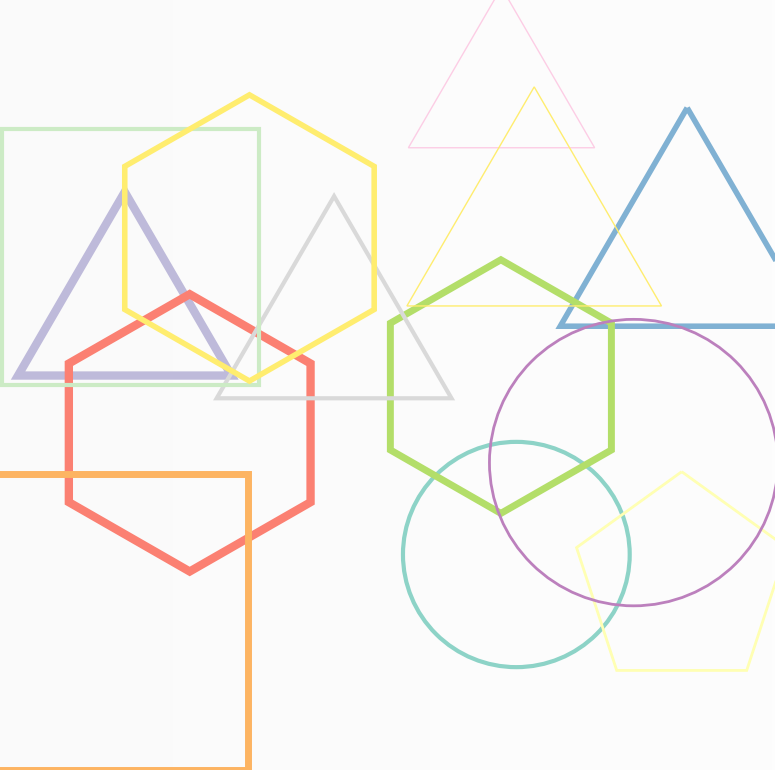[{"shape": "circle", "thickness": 1.5, "radius": 0.73, "center": [0.666, 0.28]}, {"shape": "pentagon", "thickness": 1, "radius": 0.71, "center": [0.88, 0.245]}, {"shape": "triangle", "thickness": 3, "radius": 0.79, "center": [0.161, 0.592]}, {"shape": "hexagon", "thickness": 3, "radius": 0.9, "center": [0.245, 0.438]}, {"shape": "triangle", "thickness": 2, "radius": 0.95, "center": [0.887, 0.671]}, {"shape": "square", "thickness": 2.5, "radius": 0.96, "center": [0.128, 0.193]}, {"shape": "hexagon", "thickness": 2.5, "radius": 0.82, "center": [0.646, 0.498]}, {"shape": "triangle", "thickness": 0.5, "radius": 0.69, "center": [0.647, 0.877]}, {"shape": "triangle", "thickness": 1.5, "radius": 0.87, "center": [0.431, 0.57]}, {"shape": "circle", "thickness": 1, "radius": 0.93, "center": [0.818, 0.399]}, {"shape": "square", "thickness": 1.5, "radius": 0.83, "center": [0.168, 0.667]}, {"shape": "triangle", "thickness": 0.5, "radius": 0.95, "center": [0.689, 0.697]}, {"shape": "hexagon", "thickness": 2, "radius": 0.93, "center": [0.322, 0.691]}]